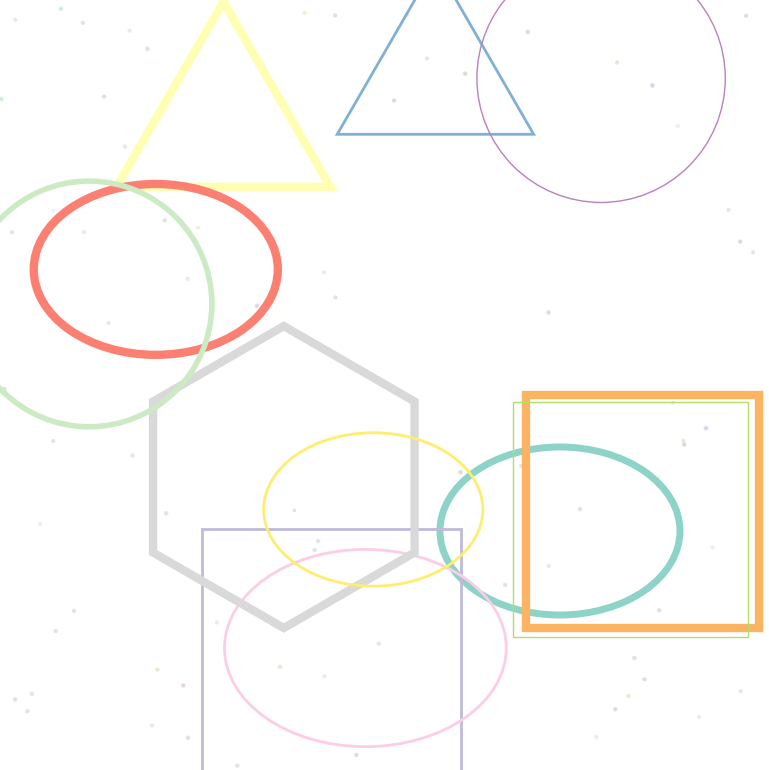[{"shape": "oval", "thickness": 2.5, "radius": 0.78, "center": [0.727, 0.31]}, {"shape": "triangle", "thickness": 3, "radius": 0.8, "center": [0.29, 0.838]}, {"shape": "square", "thickness": 1, "radius": 0.84, "center": [0.43, 0.145]}, {"shape": "oval", "thickness": 3, "radius": 0.79, "center": [0.202, 0.65]}, {"shape": "triangle", "thickness": 1, "radius": 0.74, "center": [0.566, 0.899]}, {"shape": "square", "thickness": 3, "radius": 0.76, "center": [0.834, 0.336]}, {"shape": "square", "thickness": 0.5, "radius": 0.76, "center": [0.819, 0.325]}, {"shape": "oval", "thickness": 1, "radius": 0.91, "center": [0.475, 0.158]}, {"shape": "hexagon", "thickness": 3, "radius": 0.98, "center": [0.369, 0.38]}, {"shape": "circle", "thickness": 0.5, "radius": 0.81, "center": [0.781, 0.898]}, {"shape": "circle", "thickness": 2, "radius": 0.8, "center": [0.116, 0.605]}, {"shape": "oval", "thickness": 1, "radius": 0.71, "center": [0.485, 0.338]}]